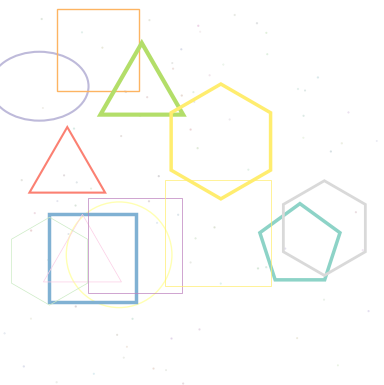[{"shape": "pentagon", "thickness": 2.5, "radius": 0.55, "center": [0.779, 0.362]}, {"shape": "circle", "thickness": 1, "radius": 0.69, "center": [0.309, 0.338]}, {"shape": "oval", "thickness": 1.5, "radius": 0.64, "center": [0.102, 0.776]}, {"shape": "triangle", "thickness": 1.5, "radius": 0.57, "center": [0.175, 0.556]}, {"shape": "square", "thickness": 2.5, "radius": 0.57, "center": [0.241, 0.33]}, {"shape": "square", "thickness": 1, "radius": 0.53, "center": [0.255, 0.871]}, {"shape": "triangle", "thickness": 3, "radius": 0.62, "center": [0.368, 0.764]}, {"shape": "triangle", "thickness": 0.5, "radius": 0.59, "center": [0.214, 0.326]}, {"shape": "hexagon", "thickness": 2, "radius": 0.61, "center": [0.842, 0.408]}, {"shape": "square", "thickness": 0.5, "radius": 0.61, "center": [0.35, 0.362]}, {"shape": "hexagon", "thickness": 0.5, "radius": 0.57, "center": [0.129, 0.322]}, {"shape": "hexagon", "thickness": 2.5, "radius": 0.75, "center": [0.574, 0.633]}, {"shape": "square", "thickness": 0.5, "radius": 0.69, "center": [0.565, 0.395]}]